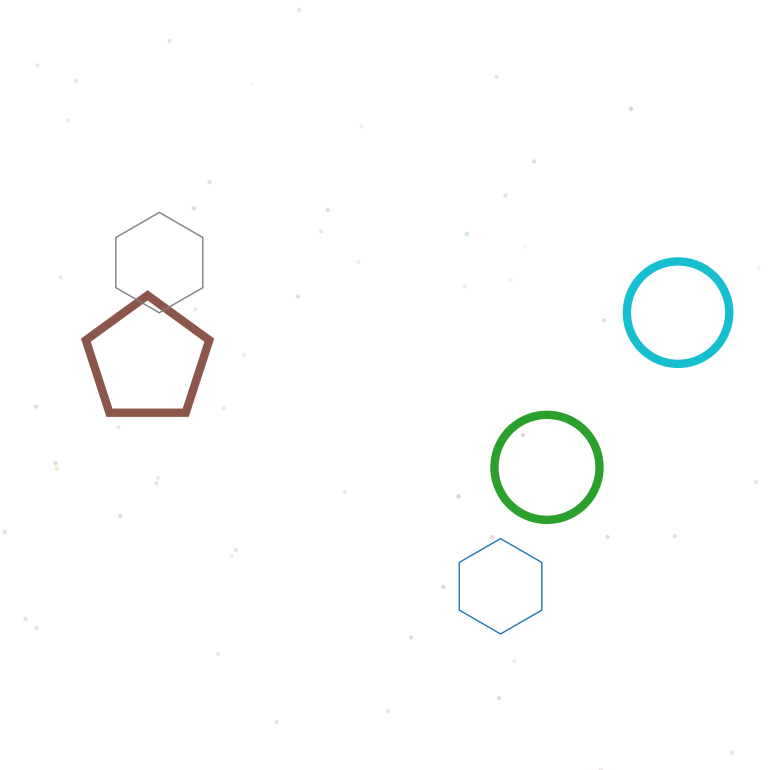[{"shape": "hexagon", "thickness": 0.5, "radius": 0.31, "center": [0.65, 0.239]}, {"shape": "circle", "thickness": 3, "radius": 0.34, "center": [0.71, 0.393]}, {"shape": "pentagon", "thickness": 3, "radius": 0.42, "center": [0.192, 0.532]}, {"shape": "hexagon", "thickness": 0.5, "radius": 0.33, "center": [0.207, 0.659]}, {"shape": "circle", "thickness": 3, "radius": 0.33, "center": [0.881, 0.594]}]